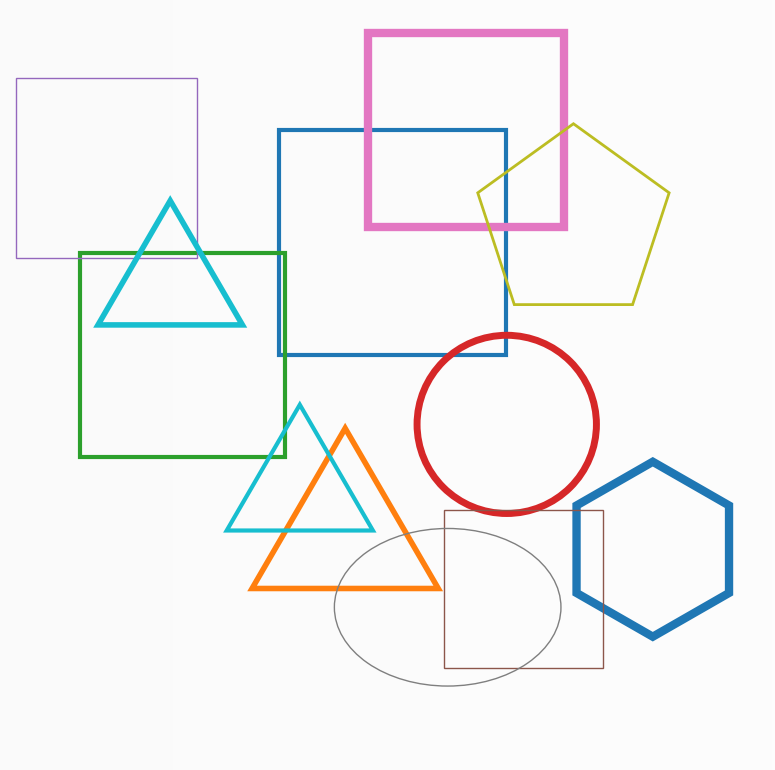[{"shape": "square", "thickness": 1.5, "radius": 0.73, "center": [0.507, 0.685]}, {"shape": "hexagon", "thickness": 3, "radius": 0.57, "center": [0.842, 0.287]}, {"shape": "triangle", "thickness": 2, "radius": 0.69, "center": [0.445, 0.305]}, {"shape": "square", "thickness": 1.5, "radius": 0.66, "center": [0.236, 0.539]}, {"shape": "circle", "thickness": 2.5, "radius": 0.58, "center": [0.654, 0.449]}, {"shape": "square", "thickness": 0.5, "radius": 0.58, "center": [0.137, 0.782]}, {"shape": "square", "thickness": 0.5, "radius": 0.51, "center": [0.675, 0.235]}, {"shape": "square", "thickness": 3, "radius": 0.63, "center": [0.601, 0.831]}, {"shape": "oval", "thickness": 0.5, "radius": 0.73, "center": [0.578, 0.211]}, {"shape": "pentagon", "thickness": 1, "radius": 0.65, "center": [0.74, 0.709]}, {"shape": "triangle", "thickness": 1.5, "radius": 0.54, "center": [0.387, 0.365]}, {"shape": "triangle", "thickness": 2, "radius": 0.54, "center": [0.22, 0.632]}]